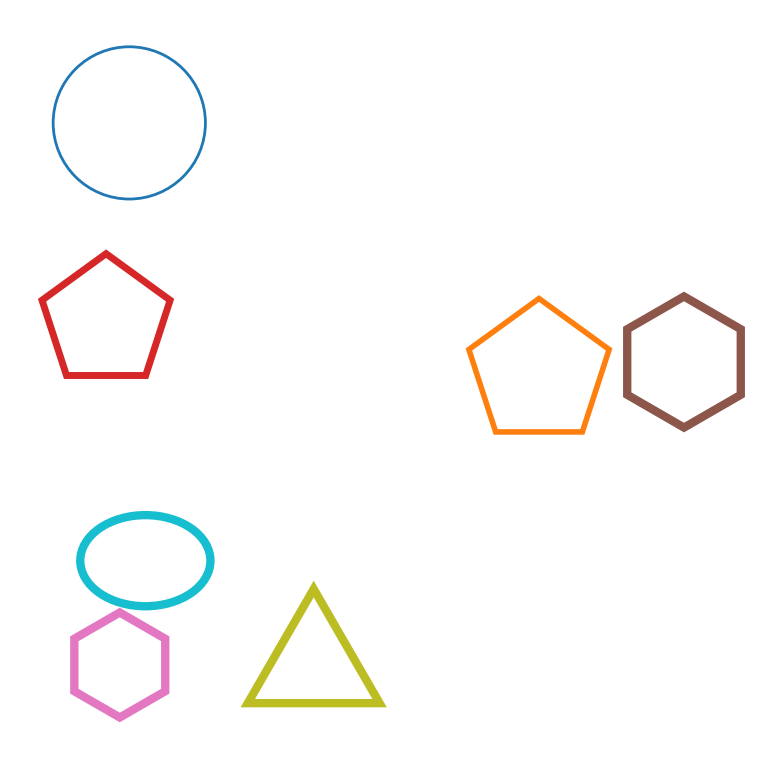[{"shape": "circle", "thickness": 1, "radius": 0.49, "center": [0.168, 0.84]}, {"shape": "pentagon", "thickness": 2, "radius": 0.48, "center": [0.7, 0.517]}, {"shape": "pentagon", "thickness": 2.5, "radius": 0.44, "center": [0.138, 0.583]}, {"shape": "hexagon", "thickness": 3, "radius": 0.43, "center": [0.888, 0.53]}, {"shape": "hexagon", "thickness": 3, "radius": 0.34, "center": [0.156, 0.136]}, {"shape": "triangle", "thickness": 3, "radius": 0.49, "center": [0.407, 0.136]}, {"shape": "oval", "thickness": 3, "radius": 0.42, "center": [0.189, 0.272]}]